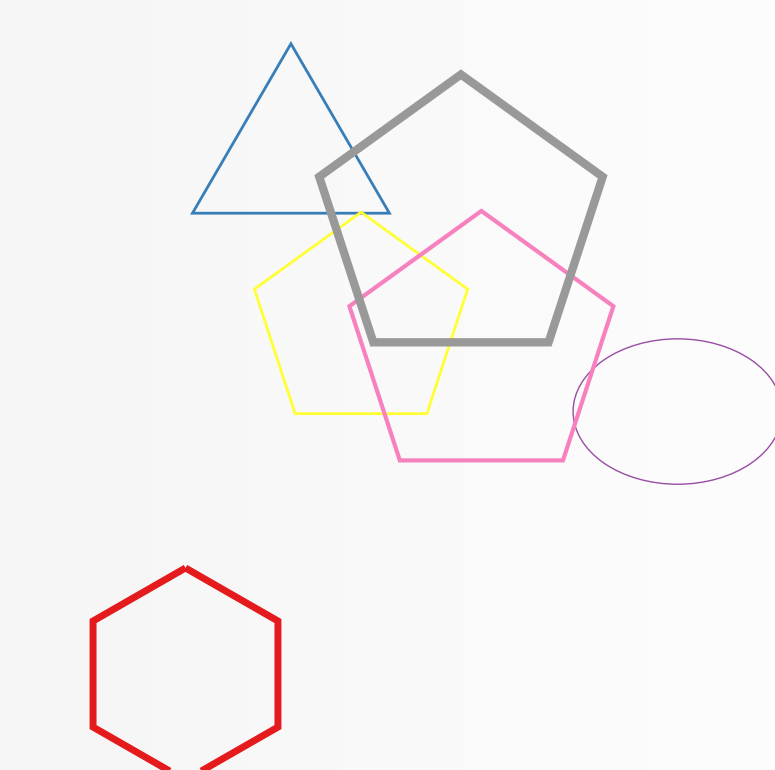[{"shape": "hexagon", "thickness": 2.5, "radius": 0.69, "center": [0.239, 0.125]}, {"shape": "triangle", "thickness": 1, "radius": 0.73, "center": [0.375, 0.796]}, {"shape": "oval", "thickness": 0.5, "radius": 0.67, "center": [0.874, 0.466]}, {"shape": "pentagon", "thickness": 1, "radius": 0.72, "center": [0.466, 0.58]}, {"shape": "pentagon", "thickness": 1.5, "radius": 0.9, "center": [0.621, 0.547]}, {"shape": "pentagon", "thickness": 3, "radius": 0.96, "center": [0.595, 0.711]}]